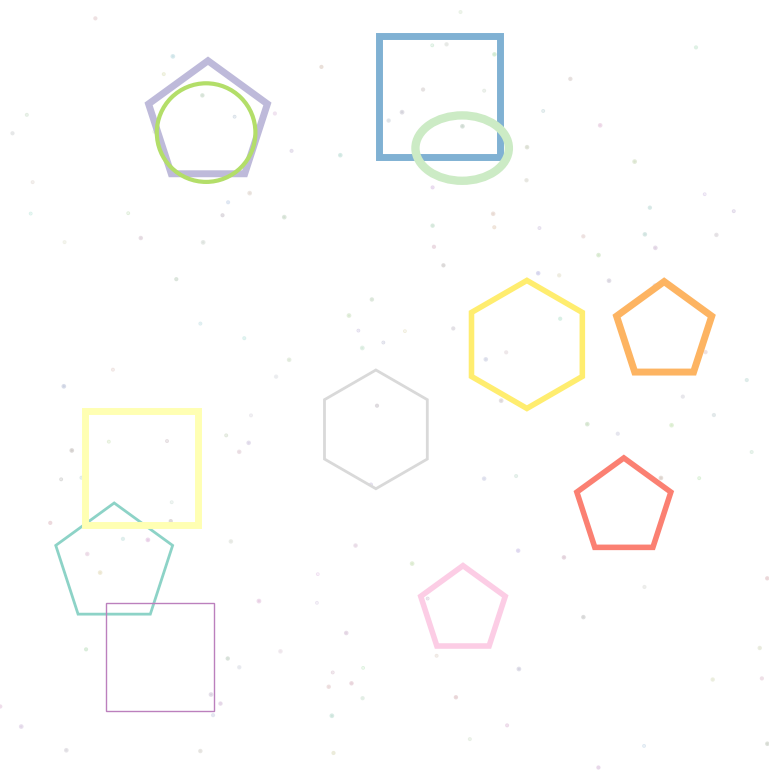[{"shape": "pentagon", "thickness": 1, "radius": 0.4, "center": [0.148, 0.267]}, {"shape": "square", "thickness": 2.5, "radius": 0.37, "center": [0.184, 0.392]}, {"shape": "pentagon", "thickness": 2.5, "radius": 0.41, "center": [0.27, 0.84]}, {"shape": "pentagon", "thickness": 2, "radius": 0.32, "center": [0.81, 0.341]}, {"shape": "square", "thickness": 2.5, "radius": 0.39, "center": [0.571, 0.875]}, {"shape": "pentagon", "thickness": 2.5, "radius": 0.32, "center": [0.863, 0.569]}, {"shape": "circle", "thickness": 1.5, "radius": 0.32, "center": [0.268, 0.828]}, {"shape": "pentagon", "thickness": 2, "radius": 0.29, "center": [0.601, 0.208]}, {"shape": "hexagon", "thickness": 1, "radius": 0.39, "center": [0.488, 0.442]}, {"shape": "square", "thickness": 0.5, "radius": 0.35, "center": [0.207, 0.146]}, {"shape": "oval", "thickness": 3, "radius": 0.3, "center": [0.6, 0.808]}, {"shape": "hexagon", "thickness": 2, "radius": 0.42, "center": [0.684, 0.553]}]